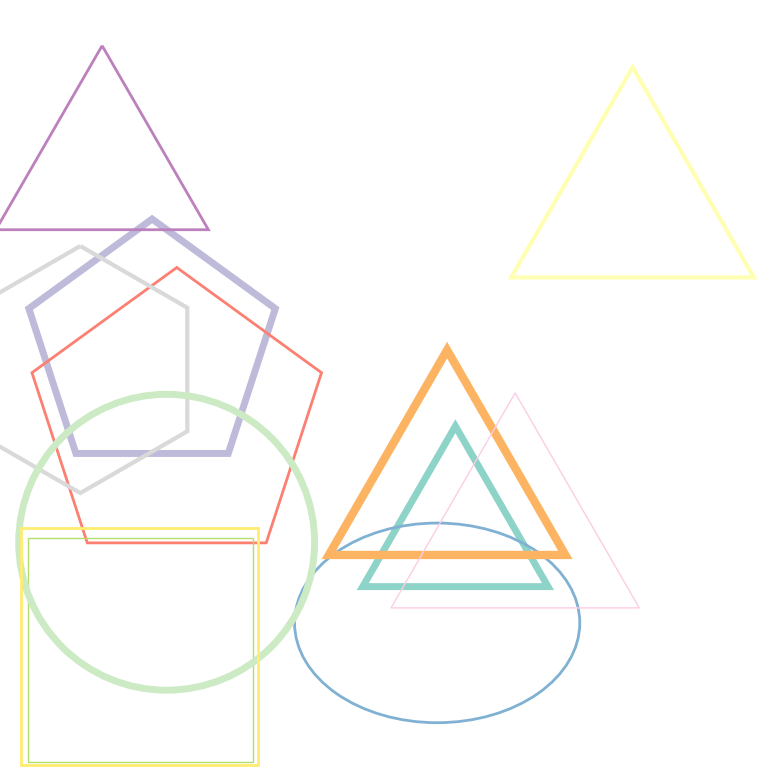[{"shape": "triangle", "thickness": 2.5, "radius": 0.69, "center": [0.591, 0.308]}, {"shape": "triangle", "thickness": 1.5, "radius": 0.91, "center": [0.821, 0.731]}, {"shape": "pentagon", "thickness": 2.5, "radius": 0.84, "center": [0.198, 0.547]}, {"shape": "pentagon", "thickness": 1, "radius": 0.99, "center": [0.23, 0.455]}, {"shape": "oval", "thickness": 1, "radius": 0.93, "center": [0.568, 0.191]}, {"shape": "triangle", "thickness": 3, "radius": 0.89, "center": [0.581, 0.368]}, {"shape": "square", "thickness": 0.5, "radius": 0.73, "center": [0.182, 0.155]}, {"shape": "triangle", "thickness": 0.5, "radius": 0.93, "center": [0.669, 0.304]}, {"shape": "hexagon", "thickness": 1.5, "radius": 0.8, "center": [0.104, 0.52]}, {"shape": "triangle", "thickness": 1, "radius": 0.8, "center": [0.133, 0.781]}, {"shape": "circle", "thickness": 2.5, "radius": 0.96, "center": [0.216, 0.296]}, {"shape": "square", "thickness": 1, "radius": 0.77, "center": [0.181, 0.16]}]